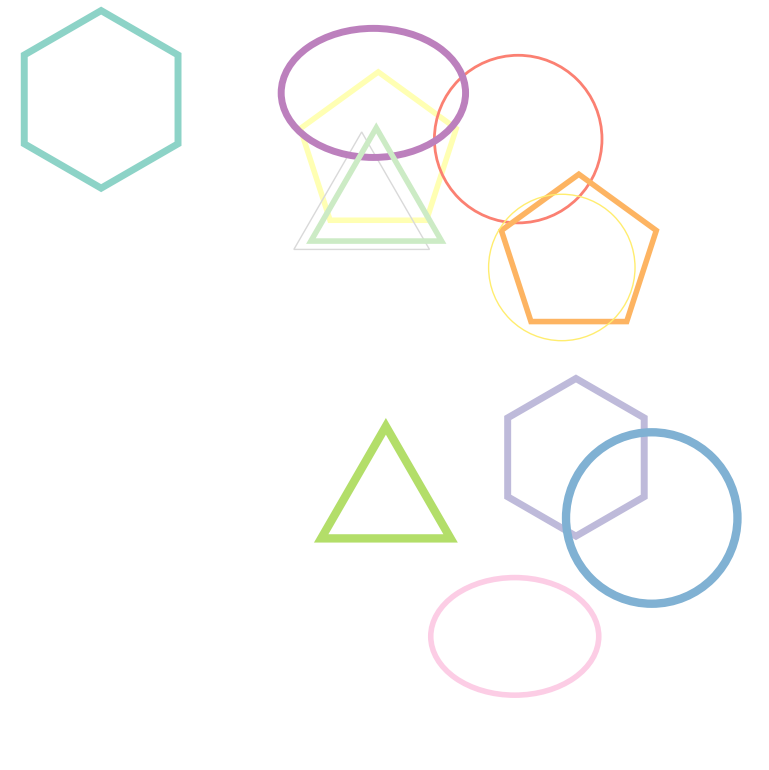[{"shape": "hexagon", "thickness": 2.5, "radius": 0.58, "center": [0.131, 0.871]}, {"shape": "pentagon", "thickness": 2, "radius": 0.53, "center": [0.491, 0.8]}, {"shape": "hexagon", "thickness": 2.5, "radius": 0.51, "center": [0.748, 0.406]}, {"shape": "circle", "thickness": 1, "radius": 0.54, "center": [0.673, 0.819]}, {"shape": "circle", "thickness": 3, "radius": 0.56, "center": [0.846, 0.327]}, {"shape": "pentagon", "thickness": 2, "radius": 0.53, "center": [0.752, 0.668]}, {"shape": "triangle", "thickness": 3, "radius": 0.49, "center": [0.501, 0.349]}, {"shape": "oval", "thickness": 2, "radius": 0.55, "center": [0.669, 0.174]}, {"shape": "triangle", "thickness": 0.5, "radius": 0.51, "center": [0.47, 0.727]}, {"shape": "oval", "thickness": 2.5, "radius": 0.6, "center": [0.485, 0.879]}, {"shape": "triangle", "thickness": 2, "radius": 0.49, "center": [0.489, 0.736]}, {"shape": "circle", "thickness": 0.5, "radius": 0.48, "center": [0.73, 0.653]}]